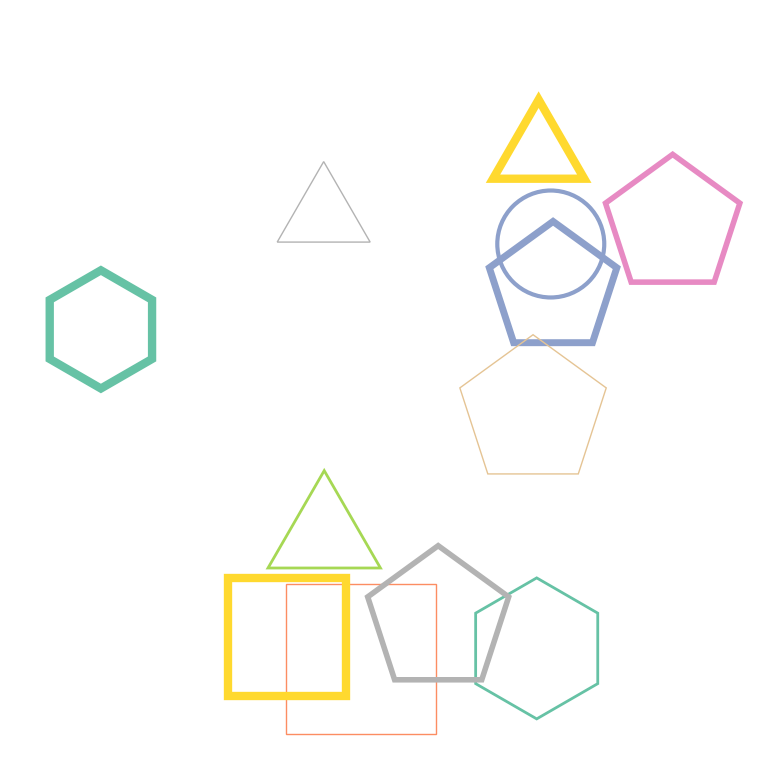[{"shape": "hexagon", "thickness": 1, "radius": 0.46, "center": [0.697, 0.158]}, {"shape": "hexagon", "thickness": 3, "radius": 0.38, "center": [0.131, 0.572]}, {"shape": "square", "thickness": 0.5, "radius": 0.49, "center": [0.469, 0.144]}, {"shape": "circle", "thickness": 1.5, "radius": 0.35, "center": [0.715, 0.683]}, {"shape": "pentagon", "thickness": 2.5, "radius": 0.44, "center": [0.718, 0.625]}, {"shape": "pentagon", "thickness": 2, "radius": 0.46, "center": [0.874, 0.708]}, {"shape": "triangle", "thickness": 1, "radius": 0.42, "center": [0.421, 0.304]}, {"shape": "triangle", "thickness": 3, "radius": 0.34, "center": [0.7, 0.802]}, {"shape": "square", "thickness": 3, "radius": 0.38, "center": [0.373, 0.172]}, {"shape": "pentagon", "thickness": 0.5, "radius": 0.5, "center": [0.692, 0.465]}, {"shape": "pentagon", "thickness": 2, "radius": 0.48, "center": [0.569, 0.195]}, {"shape": "triangle", "thickness": 0.5, "radius": 0.35, "center": [0.42, 0.72]}]